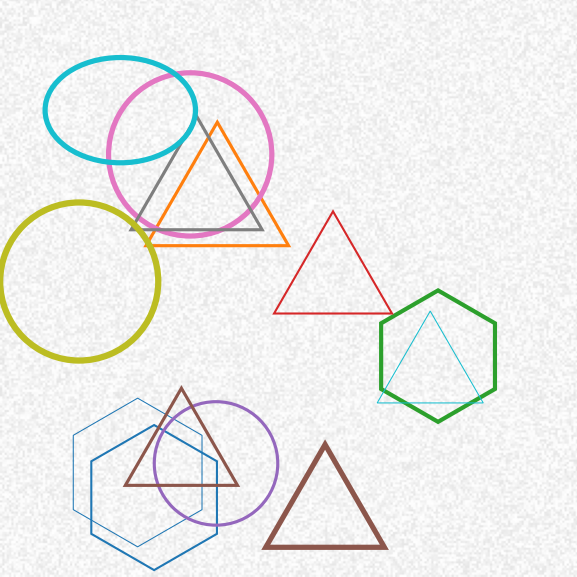[{"shape": "hexagon", "thickness": 0.5, "radius": 0.64, "center": [0.238, 0.181]}, {"shape": "hexagon", "thickness": 1, "radius": 0.63, "center": [0.267, 0.138]}, {"shape": "triangle", "thickness": 1.5, "radius": 0.71, "center": [0.376, 0.645]}, {"shape": "hexagon", "thickness": 2, "radius": 0.57, "center": [0.759, 0.382]}, {"shape": "triangle", "thickness": 1, "radius": 0.59, "center": [0.577, 0.515]}, {"shape": "circle", "thickness": 1.5, "radius": 0.53, "center": [0.374, 0.197]}, {"shape": "triangle", "thickness": 1.5, "radius": 0.56, "center": [0.314, 0.215]}, {"shape": "triangle", "thickness": 2.5, "radius": 0.59, "center": [0.563, 0.111]}, {"shape": "circle", "thickness": 2.5, "radius": 0.71, "center": [0.329, 0.732]}, {"shape": "triangle", "thickness": 1.5, "radius": 0.65, "center": [0.341, 0.667]}, {"shape": "circle", "thickness": 3, "radius": 0.68, "center": [0.137, 0.512]}, {"shape": "oval", "thickness": 2.5, "radius": 0.65, "center": [0.208, 0.808]}, {"shape": "triangle", "thickness": 0.5, "radius": 0.53, "center": [0.745, 0.354]}]